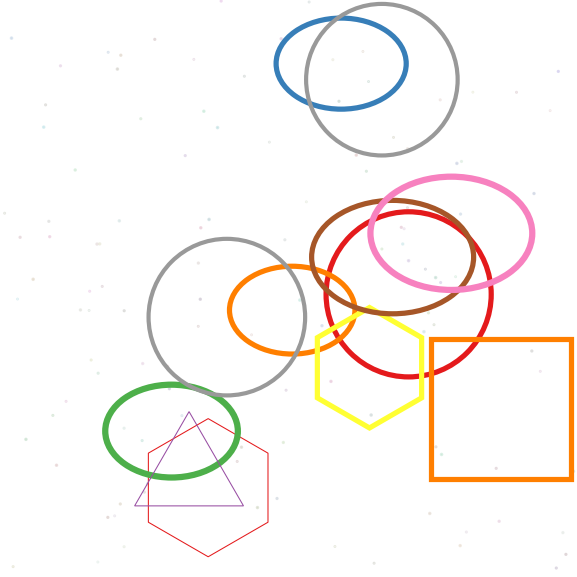[{"shape": "circle", "thickness": 2.5, "radius": 0.71, "center": [0.708, 0.489]}, {"shape": "hexagon", "thickness": 0.5, "radius": 0.6, "center": [0.36, 0.155]}, {"shape": "oval", "thickness": 2.5, "radius": 0.56, "center": [0.591, 0.889]}, {"shape": "oval", "thickness": 3, "radius": 0.57, "center": [0.297, 0.253]}, {"shape": "triangle", "thickness": 0.5, "radius": 0.54, "center": [0.327, 0.178]}, {"shape": "oval", "thickness": 2.5, "radius": 0.54, "center": [0.506, 0.462]}, {"shape": "square", "thickness": 2.5, "radius": 0.6, "center": [0.867, 0.291]}, {"shape": "hexagon", "thickness": 2.5, "radius": 0.52, "center": [0.64, 0.362]}, {"shape": "oval", "thickness": 2.5, "radius": 0.7, "center": [0.68, 0.554]}, {"shape": "oval", "thickness": 3, "radius": 0.7, "center": [0.782, 0.595]}, {"shape": "circle", "thickness": 2, "radius": 0.66, "center": [0.661, 0.861]}, {"shape": "circle", "thickness": 2, "radius": 0.68, "center": [0.393, 0.45]}]